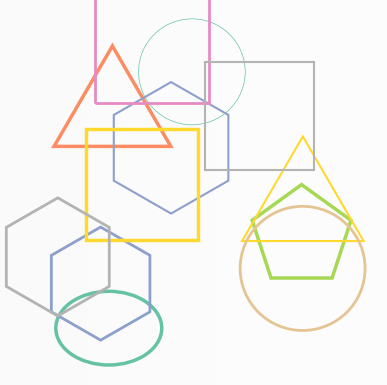[{"shape": "oval", "thickness": 2.5, "radius": 0.68, "center": [0.281, 0.148]}, {"shape": "circle", "thickness": 0.5, "radius": 0.69, "center": [0.495, 0.813]}, {"shape": "triangle", "thickness": 2.5, "radius": 0.87, "center": [0.29, 0.707]}, {"shape": "hexagon", "thickness": 2, "radius": 0.73, "center": [0.26, 0.263]}, {"shape": "hexagon", "thickness": 1.5, "radius": 0.85, "center": [0.441, 0.616]}, {"shape": "square", "thickness": 2, "radius": 0.73, "center": [0.392, 0.879]}, {"shape": "pentagon", "thickness": 2.5, "radius": 0.67, "center": [0.778, 0.386]}, {"shape": "triangle", "thickness": 1.5, "radius": 0.91, "center": [0.782, 0.464]}, {"shape": "square", "thickness": 2.5, "radius": 0.72, "center": [0.366, 0.521]}, {"shape": "circle", "thickness": 2, "radius": 0.81, "center": [0.781, 0.303]}, {"shape": "hexagon", "thickness": 2, "radius": 0.77, "center": [0.149, 0.333]}, {"shape": "square", "thickness": 1.5, "radius": 0.7, "center": [0.67, 0.699]}]